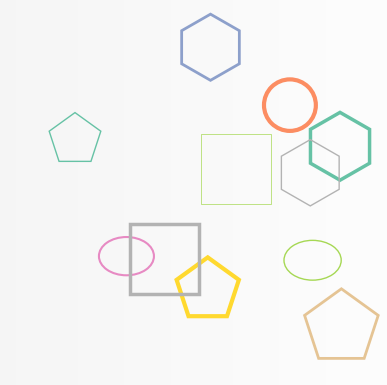[{"shape": "hexagon", "thickness": 2.5, "radius": 0.44, "center": [0.877, 0.62]}, {"shape": "pentagon", "thickness": 1, "radius": 0.35, "center": [0.194, 0.638]}, {"shape": "circle", "thickness": 3, "radius": 0.33, "center": [0.748, 0.727]}, {"shape": "hexagon", "thickness": 2, "radius": 0.43, "center": [0.543, 0.877]}, {"shape": "oval", "thickness": 1.5, "radius": 0.35, "center": [0.326, 0.335]}, {"shape": "oval", "thickness": 1, "radius": 0.37, "center": [0.807, 0.324]}, {"shape": "square", "thickness": 0.5, "radius": 0.45, "center": [0.608, 0.562]}, {"shape": "pentagon", "thickness": 3, "radius": 0.42, "center": [0.536, 0.247]}, {"shape": "pentagon", "thickness": 2, "radius": 0.5, "center": [0.881, 0.15]}, {"shape": "square", "thickness": 2.5, "radius": 0.45, "center": [0.424, 0.328]}, {"shape": "hexagon", "thickness": 1, "radius": 0.43, "center": [0.801, 0.551]}]